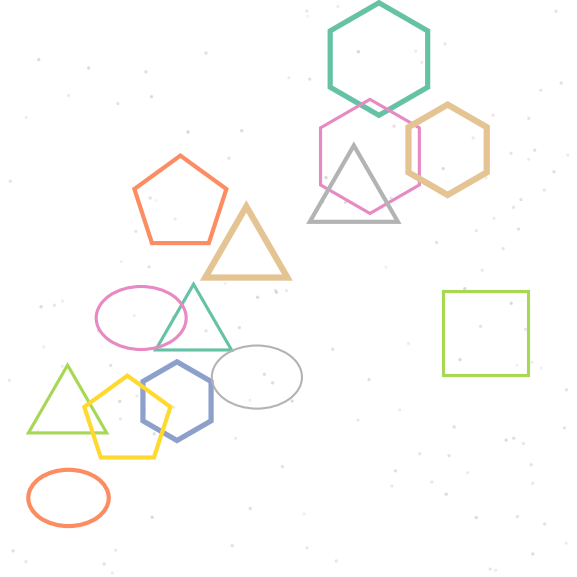[{"shape": "hexagon", "thickness": 2.5, "radius": 0.49, "center": [0.656, 0.897]}, {"shape": "triangle", "thickness": 1.5, "radius": 0.38, "center": [0.335, 0.431]}, {"shape": "oval", "thickness": 2, "radius": 0.35, "center": [0.119, 0.137]}, {"shape": "pentagon", "thickness": 2, "radius": 0.42, "center": [0.312, 0.646]}, {"shape": "hexagon", "thickness": 2.5, "radius": 0.34, "center": [0.307, 0.304]}, {"shape": "oval", "thickness": 1.5, "radius": 0.39, "center": [0.244, 0.448]}, {"shape": "hexagon", "thickness": 1.5, "radius": 0.49, "center": [0.641, 0.728]}, {"shape": "triangle", "thickness": 1.5, "radius": 0.39, "center": [0.117, 0.289]}, {"shape": "square", "thickness": 1.5, "radius": 0.36, "center": [0.841, 0.423]}, {"shape": "pentagon", "thickness": 2, "radius": 0.39, "center": [0.221, 0.27]}, {"shape": "hexagon", "thickness": 3, "radius": 0.39, "center": [0.775, 0.74]}, {"shape": "triangle", "thickness": 3, "radius": 0.41, "center": [0.427, 0.56]}, {"shape": "oval", "thickness": 1, "radius": 0.39, "center": [0.445, 0.346]}, {"shape": "triangle", "thickness": 2, "radius": 0.44, "center": [0.613, 0.659]}]